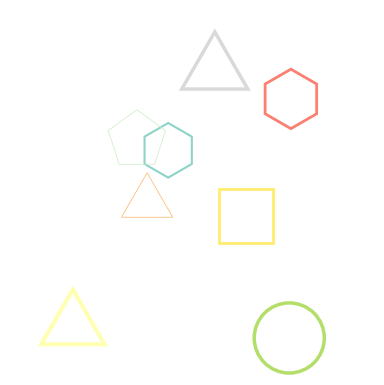[{"shape": "hexagon", "thickness": 1.5, "radius": 0.35, "center": [0.437, 0.61]}, {"shape": "triangle", "thickness": 3, "radius": 0.47, "center": [0.189, 0.153]}, {"shape": "hexagon", "thickness": 2, "radius": 0.39, "center": [0.756, 0.743]}, {"shape": "triangle", "thickness": 0.5, "radius": 0.38, "center": [0.382, 0.474]}, {"shape": "circle", "thickness": 2.5, "radius": 0.46, "center": [0.751, 0.122]}, {"shape": "triangle", "thickness": 2.5, "radius": 0.49, "center": [0.558, 0.818]}, {"shape": "pentagon", "thickness": 0.5, "radius": 0.39, "center": [0.356, 0.637]}, {"shape": "square", "thickness": 2, "radius": 0.35, "center": [0.639, 0.439]}]